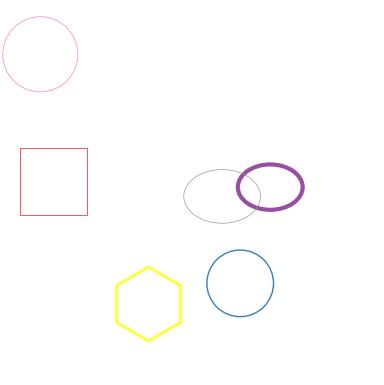[{"shape": "square", "thickness": 0.5, "radius": 0.43, "center": [0.139, 0.528]}, {"shape": "circle", "thickness": 1, "radius": 0.43, "center": [0.624, 0.264]}, {"shape": "oval", "thickness": 3, "radius": 0.42, "center": [0.702, 0.514]}, {"shape": "hexagon", "thickness": 2, "radius": 0.48, "center": [0.386, 0.21]}, {"shape": "circle", "thickness": 0.5, "radius": 0.49, "center": [0.105, 0.859]}, {"shape": "oval", "thickness": 0.5, "radius": 0.5, "center": [0.577, 0.49]}]